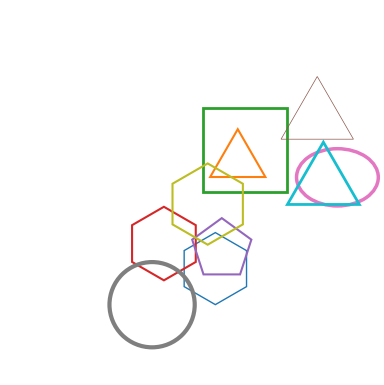[{"shape": "hexagon", "thickness": 1, "radius": 0.47, "center": [0.559, 0.302]}, {"shape": "triangle", "thickness": 1.5, "radius": 0.41, "center": [0.618, 0.582]}, {"shape": "square", "thickness": 2, "radius": 0.54, "center": [0.637, 0.611]}, {"shape": "hexagon", "thickness": 1.5, "radius": 0.48, "center": [0.426, 0.367]}, {"shape": "pentagon", "thickness": 1.5, "radius": 0.4, "center": [0.576, 0.353]}, {"shape": "triangle", "thickness": 0.5, "radius": 0.54, "center": [0.824, 0.693]}, {"shape": "oval", "thickness": 2.5, "radius": 0.53, "center": [0.876, 0.539]}, {"shape": "circle", "thickness": 3, "radius": 0.55, "center": [0.395, 0.209]}, {"shape": "hexagon", "thickness": 1.5, "radius": 0.53, "center": [0.539, 0.47]}, {"shape": "triangle", "thickness": 2, "radius": 0.54, "center": [0.84, 0.523]}]